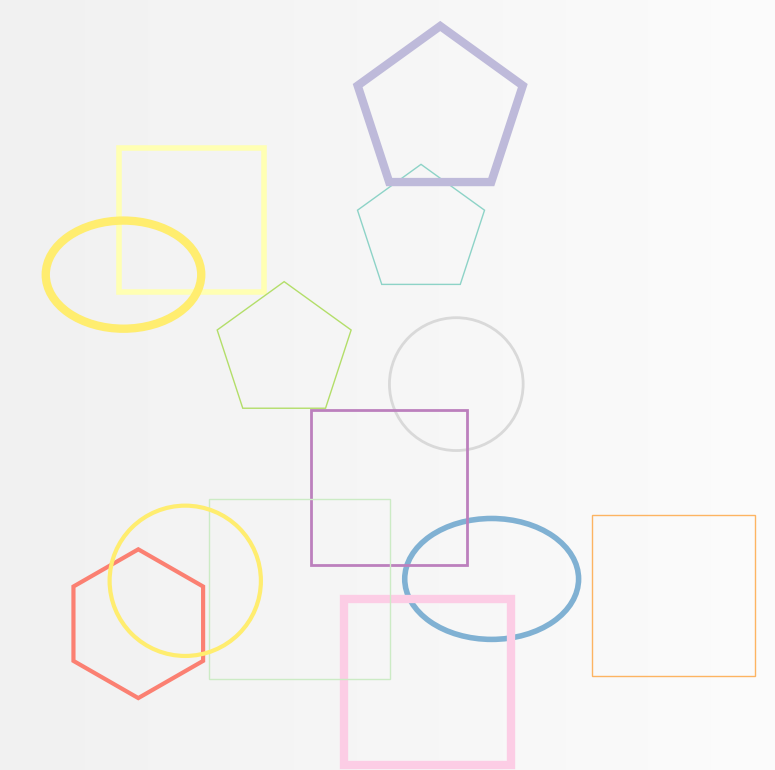[{"shape": "pentagon", "thickness": 0.5, "radius": 0.43, "center": [0.543, 0.7]}, {"shape": "square", "thickness": 2, "radius": 0.47, "center": [0.247, 0.715]}, {"shape": "pentagon", "thickness": 3, "radius": 0.56, "center": [0.568, 0.854]}, {"shape": "hexagon", "thickness": 1.5, "radius": 0.48, "center": [0.178, 0.19]}, {"shape": "oval", "thickness": 2, "radius": 0.56, "center": [0.634, 0.248]}, {"shape": "square", "thickness": 0.5, "radius": 0.53, "center": [0.869, 0.227]}, {"shape": "pentagon", "thickness": 0.5, "radius": 0.45, "center": [0.367, 0.543]}, {"shape": "square", "thickness": 3, "radius": 0.54, "center": [0.551, 0.114]}, {"shape": "circle", "thickness": 1, "radius": 0.43, "center": [0.589, 0.501]}, {"shape": "square", "thickness": 1, "radius": 0.5, "center": [0.502, 0.367]}, {"shape": "square", "thickness": 0.5, "radius": 0.58, "center": [0.386, 0.235]}, {"shape": "circle", "thickness": 1.5, "radius": 0.49, "center": [0.239, 0.246]}, {"shape": "oval", "thickness": 3, "radius": 0.5, "center": [0.159, 0.643]}]